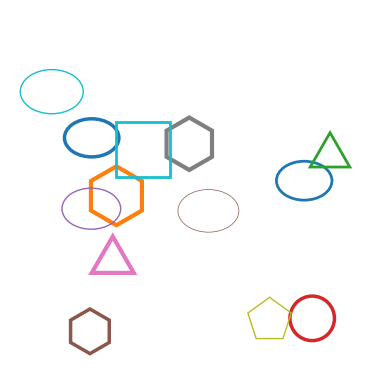[{"shape": "oval", "thickness": 2, "radius": 0.36, "center": [0.79, 0.531]}, {"shape": "oval", "thickness": 2.5, "radius": 0.35, "center": [0.238, 0.642]}, {"shape": "hexagon", "thickness": 3, "radius": 0.38, "center": [0.302, 0.492]}, {"shape": "triangle", "thickness": 2, "radius": 0.3, "center": [0.857, 0.596]}, {"shape": "circle", "thickness": 2.5, "radius": 0.29, "center": [0.811, 0.173]}, {"shape": "oval", "thickness": 1, "radius": 0.38, "center": [0.237, 0.458]}, {"shape": "hexagon", "thickness": 2.5, "radius": 0.29, "center": [0.234, 0.139]}, {"shape": "oval", "thickness": 0.5, "radius": 0.4, "center": [0.541, 0.452]}, {"shape": "triangle", "thickness": 3, "radius": 0.31, "center": [0.293, 0.323]}, {"shape": "hexagon", "thickness": 3, "radius": 0.34, "center": [0.492, 0.627]}, {"shape": "pentagon", "thickness": 1, "radius": 0.3, "center": [0.7, 0.169]}, {"shape": "oval", "thickness": 1, "radius": 0.41, "center": [0.134, 0.762]}, {"shape": "square", "thickness": 2, "radius": 0.35, "center": [0.372, 0.612]}]